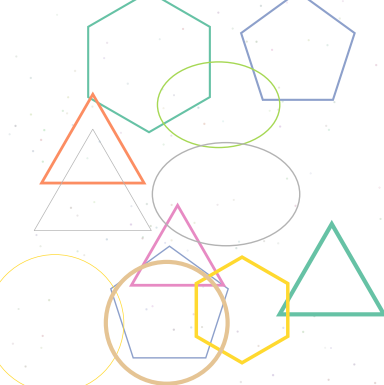[{"shape": "hexagon", "thickness": 1.5, "radius": 0.91, "center": [0.387, 0.839]}, {"shape": "triangle", "thickness": 3, "radius": 0.78, "center": [0.862, 0.262]}, {"shape": "triangle", "thickness": 2, "radius": 0.77, "center": [0.241, 0.601]}, {"shape": "pentagon", "thickness": 1.5, "radius": 0.78, "center": [0.774, 0.866]}, {"shape": "pentagon", "thickness": 1, "radius": 0.8, "center": [0.44, 0.2]}, {"shape": "triangle", "thickness": 2, "radius": 0.69, "center": [0.461, 0.328]}, {"shape": "oval", "thickness": 1, "radius": 0.79, "center": [0.568, 0.728]}, {"shape": "circle", "thickness": 0.5, "radius": 0.89, "center": [0.143, 0.16]}, {"shape": "hexagon", "thickness": 2.5, "radius": 0.69, "center": [0.629, 0.195]}, {"shape": "circle", "thickness": 3, "radius": 0.79, "center": [0.433, 0.162]}, {"shape": "triangle", "thickness": 0.5, "radius": 0.88, "center": [0.241, 0.489]}, {"shape": "oval", "thickness": 1, "radius": 0.96, "center": [0.587, 0.496]}]